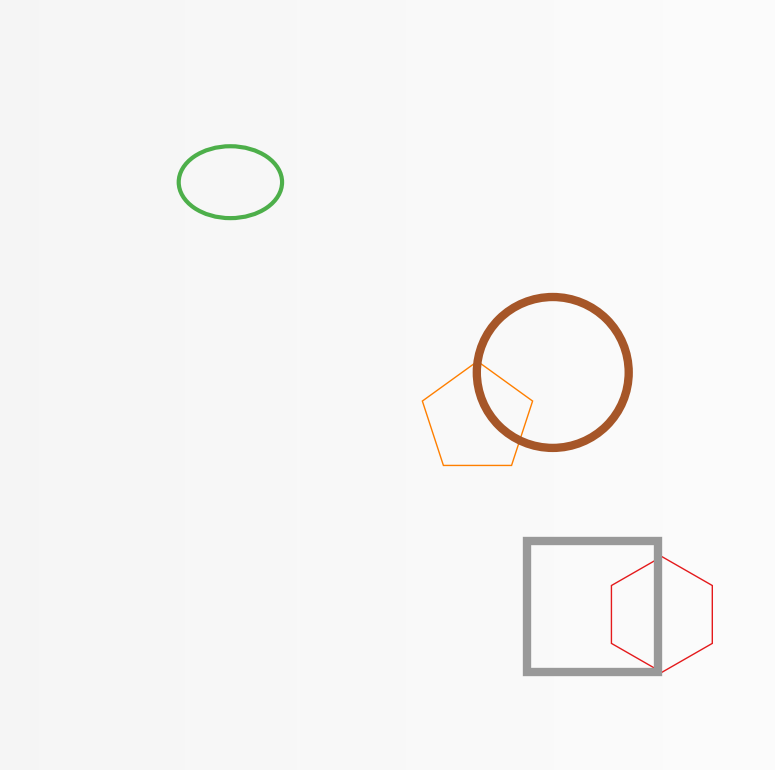[{"shape": "hexagon", "thickness": 0.5, "radius": 0.38, "center": [0.854, 0.202]}, {"shape": "oval", "thickness": 1.5, "radius": 0.33, "center": [0.297, 0.763]}, {"shape": "pentagon", "thickness": 0.5, "radius": 0.37, "center": [0.616, 0.456]}, {"shape": "circle", "thickness": 3, "radius": 0.49, "center": [0.713, 0.516]}, {"shape": "square", "thickness": 3, "radius": 0.42, "center": [0.765, 0.212]}]